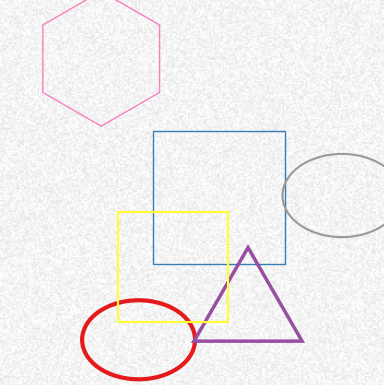[{"shape": "oval", "thickness": 3, "radius": 0.73, "center": [0.36, 0.117]}, {"shape": "square", "thickness": 1, "radius": 0.86, "center": [0.569, 0.487]}, {"shape": "triangle", "thickness": 2.5, "radius": 0.81, "center": [0.644, 0.195]}, {"shape": "square", "thickness": 1.5, "radius": 0.72, "center": [0.45, 0.306]}, {"shape": "hexagon", "thickness": 1, "radius": 0.88, "center": [0.263, 0.847]}, {"shape": "oval", "thickness": 1.5, "radius": 0.77, "center": [0.888, 0.492]}]